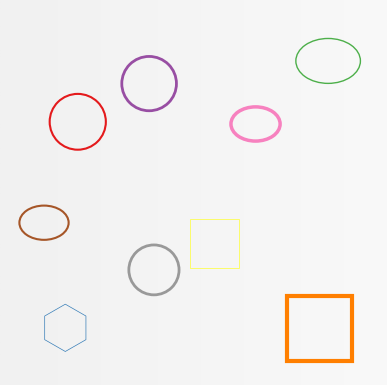[{"shape": "circle", "thickness": 1.5, "radius": 0.36, "center": [0.201, 0.684]}, {"shape": "hexagon", "thickness": 0.5, "radius": 0.31, "center": [0.169, 0.148]}, {"shape": "oval", "thickness": 1, "radius": 0.42, "center": [0.847, 0.842]}, {"shape": "circle", "thickness": 2, "radius": 0.35, "center": [0.385, 0.783]}, {"shape": "square", "thickness": 3, "radius": 0.42, "center": [0.825, 0.147]}, {"shape": "square", "thickness": 0.5, "radius": 0.32, "center": [0.553, 0.368]}, {"shape": "oval", "thickness": 1.5, "radius": 0.32, "center": [0.114, 0.422]}, {"shape": "oval", "thickness": 2.5, "radius": 0.32, "center": [0.659, 0.678]}, {"shape": "circle", "thickness": 2, "radius": 0.32, "center": [0.397, 0.299]}]